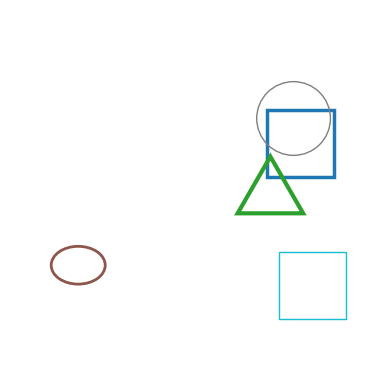[{"shape": "square", "thickness": 2.5, "radius": 0.43, "center": [0.78, 0.627]}, {"shape": "triangle", "thickness": 3, "radius": 0.49, "center": [0.702, 0.495]}, {"shape": "oval", "thickness": 2, "radius": 0.35, "center": [0.203, 0.311]}, {"shape": "circle", "thickness": 1, "radius": 0.48, "center": [0.763, 0.692]}, {"shape": "square", "thickness": 1, "radius": 0.43, "center": [0.813, 0.259]}]